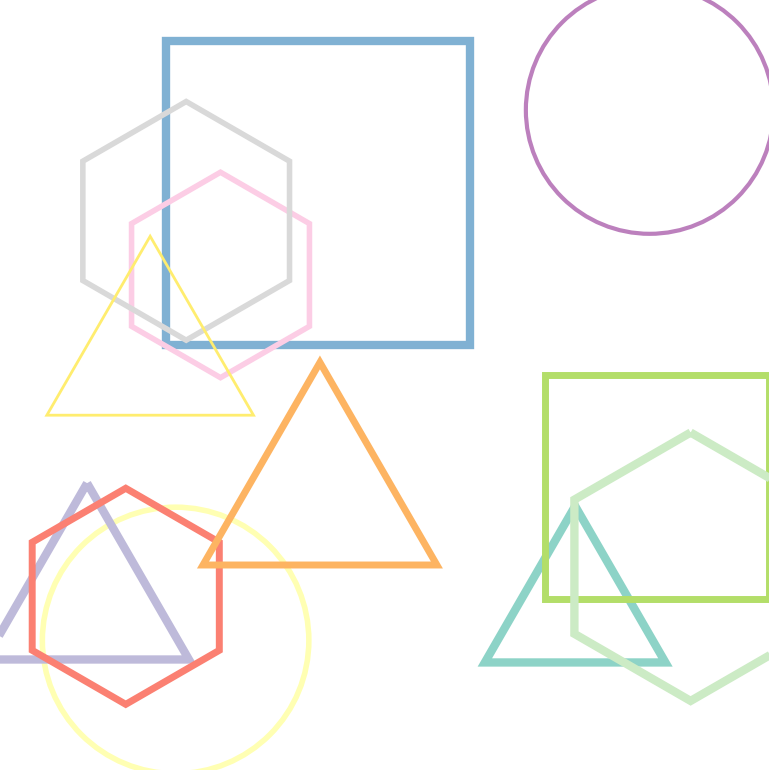[{"shape": "triangle", "thickness": 3, "radius": 0.68, "center": [0.747, 0.207]}, {"shape": "circle", "thickness": 2, "radius": 0.87, "center": [0.228, 0.168]}, {"shape": "triangle", "thickness": 3, "radius": 0.76, "center": [0.113, 0.22]}, {"shape": "hexagon", "thickness": 2.5, "radius": 0.7, "center": [0.163, 0.226]}, {"shape": "square", "thickness": 3, "radius": 0.99, "center": [0.413, 0.749]}, {"shape": "triangle", "thickness": 2.5, "radius": 0.88, "center": [0.416, 0.354]}, {"shape": "square", "thickness": 2.5, "radius": 0.73, "center": [0.853, 0.367]}, {"shape": "hexagon", "thickness": 2, "radius": 0.67, "center": [0.286, 0.643]}, {"shape": "hexagon", "thickness": 2, "radius": 0.77, "center": [0.242, 0.713]}, {"shape": "circle", "thickness": 1.5, "radius": 0.8, "center": [0.844, 0.857]}, {"shape": "hexagon", "thickness": 3, "radius": 0.87, "center": [0.897, 0.264]}, {"shape": "triangle", "thickness": 1, "radius": 0.77, "center": [0.195, 0.538]}]